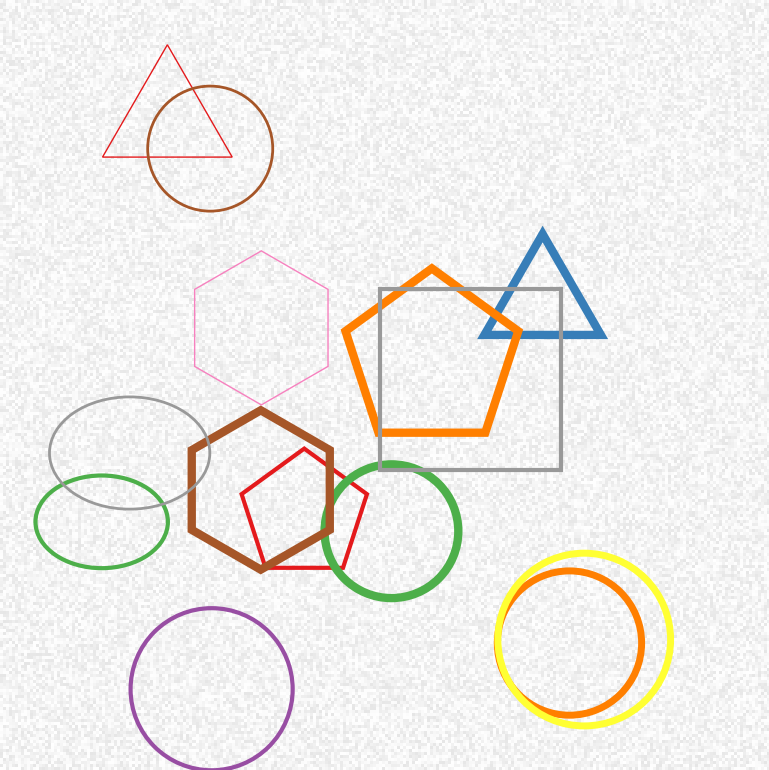[{"shape": "triangle", "thickness": 0.5, "radius": 0.49, "center": [0.217, 0.845]}, {"shape": "pentagon", "thickness": 1.5, "radius": 0.43, "center": [0.395, 0.332]}, {"shape": "triangle", "thickness": 3, "radius": 0.44, "center": [0.705, 0.609]}, {"shape": "circle", "thickness": 3, "radius": 0.43, "center": [0.508, 0.31]}, {"shape": "oval", "thickness": 1.5, "radius": 0.43, "center": [0.132, 0.322]}, {"shape": "circle", "thickness": 1.5, "radius": 0.53, "center": [0.275, 0.105]}, {"shape": "pentagon", "thickness": 3, "radius": 0.59, "center": [0.561, 0.533]}, {"shape": "circle", "thickness": 2.5, "radius": 0.47, "center": [0.74, 0.165]}, {"shape": "circle", "thickness": 2.5, "radius": 0.56, "center": [0.759, 0.169]}, {"shape": "circle", "thickness": 1, "radius": 0.41, "center": [0.273, 0.807]}, {"shape": "hexagon", "thickness": 3, "radius": 0.52, "center": [0.339, 0.364]}, {"shape": "hexagon", "thickness": 0.5, "radius": 0.5, "center": [0.339, 0.574]}, {"shape": "oval", "thickness": 1, "radius": 0.52, "center": [0.168, 0.412]}, {"shape": "square", "thickness": 1.5, "radius": 0.59, "center": [0.611, 0.507]}]